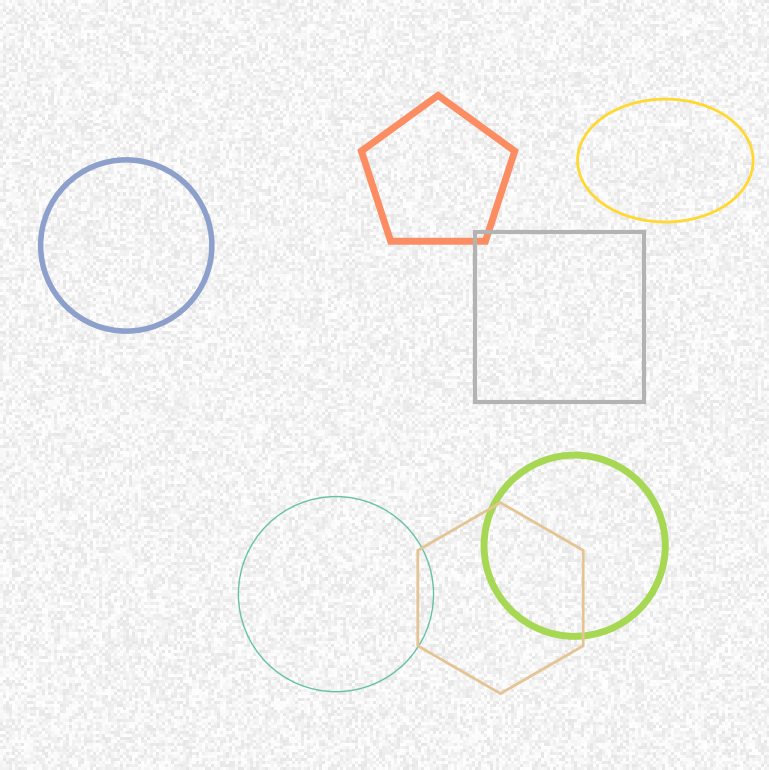[{"shape": "circle", "thickness": 0.5, "radius": 0.63, "center": [0.436, 0.228]}, {"shape": "pentagon", "thickness": 2.5, "radius": 0.52, "center": [0.569, 0.771]}, {"shape": "circle", "thickness": 2, "radius": 0.56, "center": [0.164, 0.681]}, {"shape": "circle", "thickness": 2.5, "radius": 0.59, "center": [0.746, 0.291]}, {"shape": "oval", "thickness": 1, "radius": 0.57, "center": [0.864, 0.791]}, {"shape": "hexagon", "thickness": 1, "radius": 0.62, "center": [0.65, 0.223]}, {"shape": "square", "thickness": 1.5, "radius": 0.55, "center": [0.727, 0.588]}]